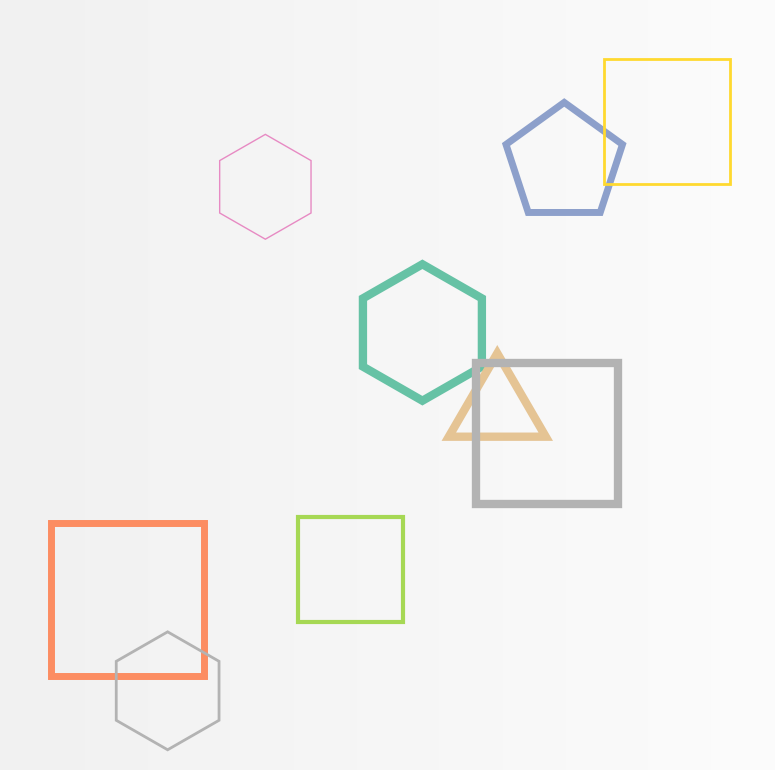[{"shape": "hexagon", "thickness": 3, "radius": 0.44, "center": [0.545, 0.568]}, {"shape": "square", "thickness": 2.5, "radius": 0.49, "center": [0.164, 0.221]}, {"shape": "pentagon", "thickness": 2.5, "radius": 0.4, "center": [0.728, 0.788]}, {"shape": "hexagon", "thickness": 0.5, "radius": 0.34, "center": [0.342, 0.757]}, {"shape": "square", "thickness": 1.5, "radius": 0.34, "center": [0.452, 0.26]}, {"shape": "square", "thickness": 1, "radius": 0.41, "center": [0.861, 0.842]}, {"shape": "triangle", "thickness": 3, "radius": 0.36, "center": [0.642, 0.469]}, {"shape": "square", "thickness": 3, "radius": 0.46, "center": [0.706, 0.437]}, {"shape": "hexagon", "thickness": 1, "radius": 0.38, "center": [0.216, 0.103]}]